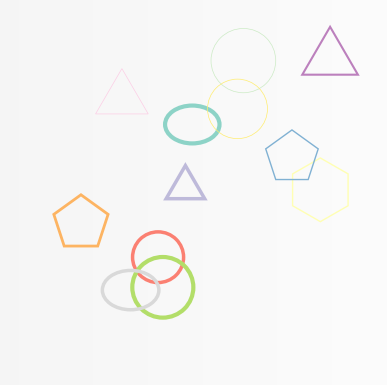[{"shape": "oval", "thickness": 3, "radius": 0.35, "center": [0.496, 0.677]}, {"shape": "hexagon", "thickness": 1, "radius": 0.41, "center": [0.827, 0.507]}, {"shape": "triangle", "thickness": 2.5, "radius": 0.29, "center": [0.478, 0.513]}, {"shape": "circle", "thickness": 2.5, "radius": 0.33, "center": [0.408, 0.332]}, {"shape": "pentagon", "thickness": 1, "radius": 0.36, "center": [0.753, 0.591]}, {"shape": "pentagon", "thickness": 2, "radius": 0.37, "center": [0.209, 0.42]}, {"shape": "circle", "thickness": 3, "radius": 0.39, "center": [0.42, 0.254]}, {"shape": "triangle", "thickness": 0.5, "radius": 0.39, "center": [0.315, 0.743]}, {"shape": "oval", "thickness": 2.5, "radius": 0.36, "center": [0.337, 0.247]}, {"shape": "triangle", "thickness": 1.5, "radius": 0.41, "center": [0.852, 0.847]}, {"shape": "circle", "thickness": 0.5, "radius": 0.42, "center": [0.628, 0.843]}, {"shape": "circle", "thickness": 0.5, "radius": 0.39, "center": [0.613, 0.717]}]